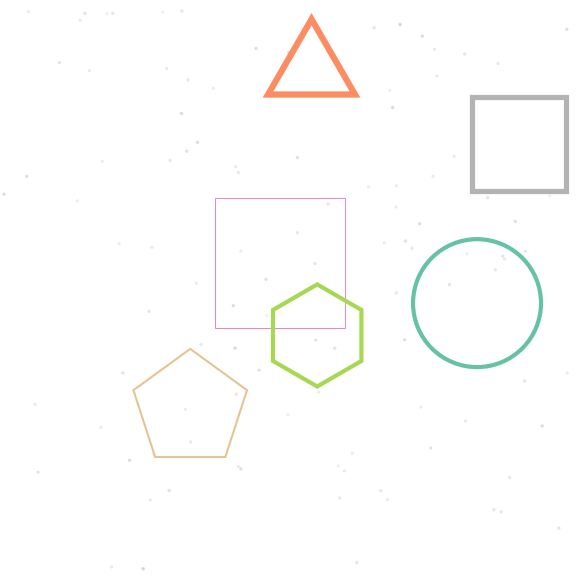[{"shape": "circle", "thickness": 2, "radius": 0.55, "center": [0.826, 0.474]}, {"shape": "triangle", "thickness": 3, "radius": 0.43, "center": [0.539, 0.879]}, {"shape": "square", "thickness": 0.5, "radius": 0.56, "center": [0.485, 0.544]}, {"shape": "hexagon", "thickness": 2, "radius": 0.44, "center": [0.549, 0.418]}, {"shape": "pentagon", "thickness": 1, "radius": 0.52, "center": [0.329, 0.292]}, {"shape": "square", "thickness": 2.5, "radius": 0.41, "center": [0.899, 0.749]}]